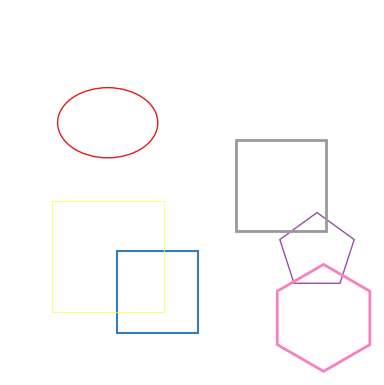[{"shape": "oval", "thickness": 1, "radius": 0.65, "center": [0.28, 0.681]}, {"shape": "square", "thickness": 1.5, "radius": 0.53, "center": [0.41, 0.241]}, {"shape": "pentagon", "thickness": 1, "radius": 0.51, "center": [0.823, 0.346]}, {"shape": "square", "thickness": 0.5, "radius": 0.72, "center": [0.281, 0.333]}, {"shape": "hexagon", "thickness": 2, "radius": 0.69, "center": [0.84, 0.174]}, {"shape": "square", "thickness": 2, "radius": 0.59, "center": [0.73, 0.519]}]